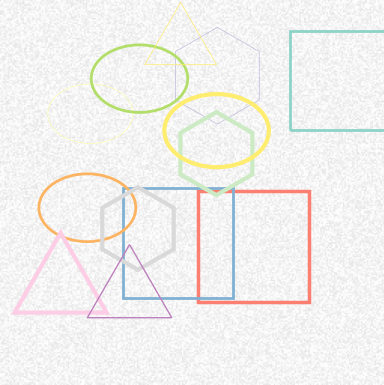[{"shape": "square", "thickness": 2, "radius": 0.65, "center": [0.883, 0.79]}, {"shape": "oval", "thickness": 0.5, "radius": 0.55, "center": [0.235, 0.705]}, {"shape": "hexagon", "thickness": 0.5, "radius": 0.63, "center": [0.565, 0.803]}, {"shape": "square", "thickness": 2.5, "radius": 0.72, "center": [0.659, 0.359]}, {"shape": "square", "thickness": 2, "radius": 0.71, "center": [0.462, 0.368]}, {"shape": "oval", "thickness": 2, "radius": 0.63, "center": [0.227, 0.46]}, {"shape": "oval", "thickness": 2, "radius": 0.63, "center": [0.362, 0.796]}, {"shape": "triangle", "thickness": 3, "radius": 0.69, "center": [0.157, 0.257]}, {"shape": "hexagon", "thickness": 3, "radius": 0.54, "center": [0.358, 0.406]}, {"shape": "triangle", "thickness": 1, "radius": 0.63, "center": [0.336, 0.238]}, {"shape": "hexagon", "thickness": 3, "radius": 0.54, "center": [0.562, 0.601]}, {"shape": "oval", "thickness": 3, "radius": 0.68, "center": [0.563, 0.661]}, {"shape": "triangle", "thickness": 0.5, "radius": 0.54, "center": [0.469, 0.886]}]